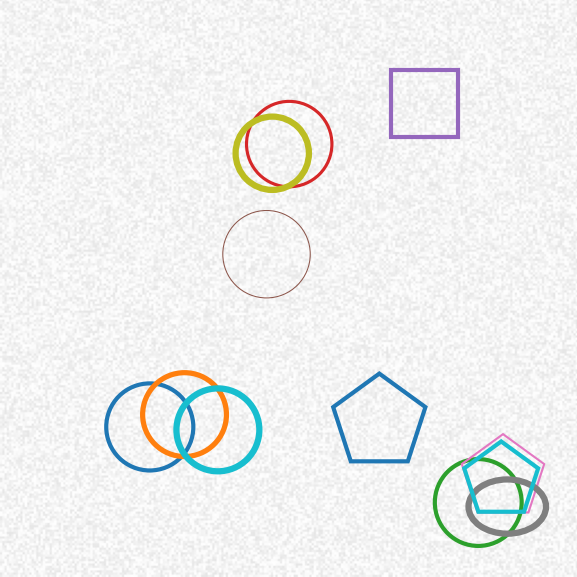[{"shape": "pentagon", "thickness": 2, "radius": 0.42, "center": [0.657, 0.268]}, {"shape": "circle", "thickness": 2, "radius": 0.38, "center": [0.259, 0.26]}, {"shape": "circle", "thickness": 2.5, "radius": 0.36, "center": [0.32, 0.281]}, {"shape": "circle", "thickness": 2, "radius": 0.38, "center": [0.828, 0.129]}, {"shape": "circle", "thickness": 1.5, "radius": 0.37, "center": [0.501, 0.75]}, {"shape": "square", "thickness": 2, "radius": 0.29, "center": [0.735, 0.82]}, {"shape": "circle", "thickness": 0.5, "radius": 0.38, "center": [0.462, 0.559]}, {"shape": "pentagon", "thickness": 1, "radius": 0.37, "center": [0.871, 0.172]}, {"shape": "oval", "thickness": 3, "radius": 0.34, "center": [0.878, 0.122]}, {"shape": "circle", "thickness": 3, "radius": 0.32, "center": [0.471, 0.734]}, {"shape": "pentagon", "thickness": 2, "radius": 0.34, "center": [0.868, 0.167]}, {"shape": "circle", "thickness": 3, "radius": 0.36, "center": [0.377, 0.255]}]